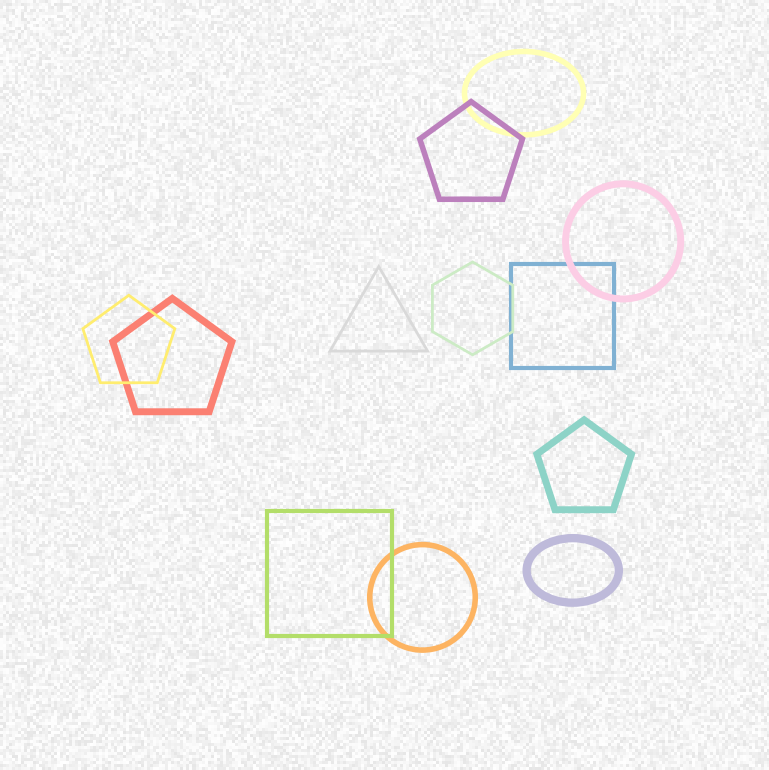[{"shape": "pentagon", "thickness": 2.5, "radius": 0.32, "center": [0.759, 0.39]}, {"shape": "oval", "thickness": 2, "radius": 0.39, "center": [0.681, 0.879]}, {"shape": "oval", "thickness": 3, "radius": 0.3, "center": [0.744, 0.259]}, {"shape": "pentagon", "thickness": 2.5, "radius": 0.41, "center": [0.224, 0.531]}, {"shape": "square", "thickness": 1.5, "radius": 0.34, "center": [0.731, 0.59]}, {"shape": "circle", "thickness": 2, "radius": 0.34, "center": [0.549, 0.224]}, {"shape": "square", "thickness": 1.5, "radius": 0.41, "center": [0.428, 0.255]}, {"shape": "circle", "thickness": 2.5, "radius": 0.37, "center": [0.809, 0.687]}, {"shape": "triangle", "thickness": 1, "radius": 0.37, "center": [0.492, 0.581]}, {"shape": "pentagon", "thickness": 2, "radius": 0.35, "center": [0.612, 0.798]}, {"shape": "hexagon", "thickness": 1, "radius": 0.3, "center": [0.614, 0.6]}, {"shape": "pentagon", "thickness": 1, "radius": 0.31, "center": [0.167, 0.554]}]